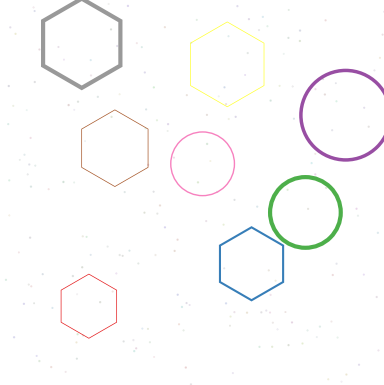[{"shape": "hexagon", "thickness": 0.5, "radius": 0.42, "center": [0.231, 0.205]}, {"shape": "hexagon", "thickness": 1.5, "radius": 0.47, "center": [0.653, 0.315]}, {"shape": "circle", "thickness": 3, "radius": 0.46, "center": [0.793, 0.448]}, {"shape": "circle", "thickness": 2.5, "radius": 0.58, "center": [0.898, 0.701]}, {"shape": "hexagon", "thickness": 0.5, "radius": 0.55, "center": [0.59, 0.833]}, {"shape": "hexagon", "thickness": 0.5, "radius": 0.5, "center": [0.298, 0.615]}, {"shape": "circle", "thickness": 1, "radius": 0.41, "center": [0.526, 0.575]}, {"shape": "hexagon", "thickness": 3, "radius": 0.58, "center": [0.212, 0.888]}]